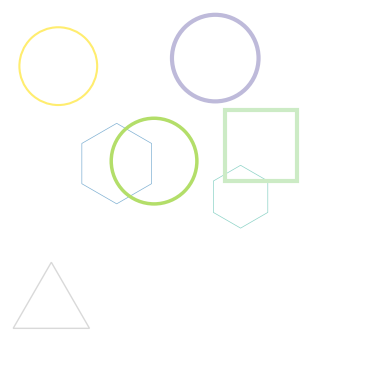[{"shape": "hexagon", "thickness": 0.5, "radius": 0.41, "center": [0.625, 0.489]}, {"shape": "circle", "thickness": 3, "radius": 0.56, "center": [0.559, 0.849]}, {"shape": "hexagon", "thickness": 0.5, "radius": 0.52, "center": [0.303, 0.575]}, {"shape": "circle", "thickness": 2.5, "radius": 0.56, "center": [0.4, 0.582]}, {"shape": "triangle", "thickness": 1, "radius": 0.57, "center": [0.133, 0.204]}, {"shape": "square", "thickness": 3, "radius": 0.46, "center": [0.678, 0.622]}, {"shape": "circle", "thickness": 1.5, "radius": 0.51, "center": [0.151, 0.828]}]